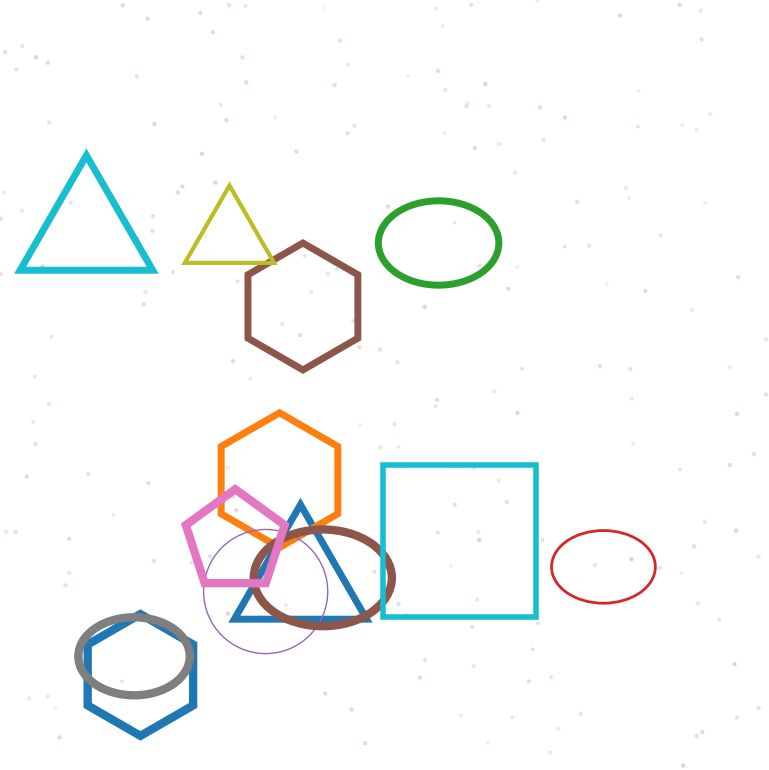[{"shape": "triangle", "thickness": 2.5, "radius": 0.5, "center": [0.39, 0.245]}, {"shape": "hexagon", "thickness": 3, "radius": 0.4, "center": [0.182, 0.123]}, {"shape": "hexagon", "thickness": 2.5, "radius": 0.44, "center": [0.363, 0.376]}, {"shape": "oval", "thickness": 2.5, "radius": 0.39, "center": [0.57, 0.684]}, {"shape": "oval", "thickness": 1, "radius": 0.34, "center": [0.784, 0.264]}, {"shape": "circle", "thickness": 0.5, "radius": 0.4, "center": [0.345, 0.232]}, {"shape": "hexagon", "thickness": 2.5, "radius": 0.41, "center": [0.393, 0.602]}, {"shape": "oval", "thickness": 3, "radius": 0.45, "center": [0.419, 0.25]}, {"shape": "pentagon", "thickness": 3, "radius": 0.34, "center": [0.305, 0.297]}, {"shape": "oval", "thickness": 3, "radius": 0.36, "center": [0.174, 0.148]}, {"shape": "triangle", "thickness": 1.5, "radius": 0.33, "center": [0.298, 0.692]}, {"shape": "triangle", "thickness": 2.5, "radius": 0.5, "center": [0.112, 0.699]}, {"shape": "square", "thickness": 2, "radius": 0.49, "center": [0.597, 0.298]}]